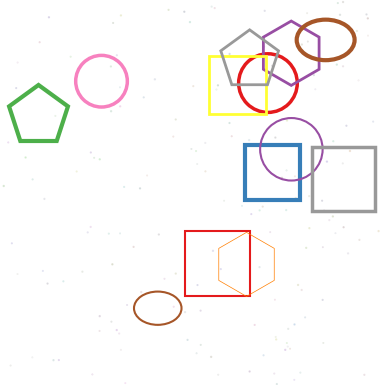[{"shape": "circle", "thickness": 2.5, "radius": 0.38, "center": [0.696, 0.784]}, {"shape": "square", "thickness": 1.5, "radius": 0.42, "center": [0.564, 0.316]}, {"shape": "square", "thickness": 3, "radius": 0.36, "center": [0.708, 0.553]}, {"shape": "pentagon", "thickness": 3, "radius": 0.4, "center": [0.1, 0.699]}, {"shape": "hexagon", "thickness": 2, "radius": 0.42, "center": [0.756, 0.862]}, {"shape": "circle", "thickness": 1.5, "radius": 0.41, "center": [0.757, 0.612]}, {"shape": "hexagon", "thickness": 0.5, "radius": 0.42, "center": [0.64, 0.313]}, {"shape": "square", "thickness": 2, "radius": 0.38, "center": [0.617, 0.779]}, {"shape": "oval", "thickness": 1.5, "radius": 0.31, "center": [0.41, 0.199]}, {"shape": "oval", "thickness": 3, "radius": 0.38, "center": [0.846, 0.896]}, {"shape": "circle", "thickness": 2.5, "radius": 0.34, "center": [0.264, 0.789]}, {"shape": "square", "thickness": 2.5, "radius": 0.41, "center": [0.892, 0.536]}, {"shape": "pentagon", "thickness": 2, "radius": 0.39, "center": [0.648, 0.844]}]